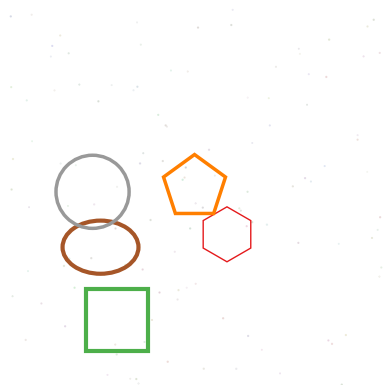[{"shape": "hexagon", "thickness": 1, "radius": 0.36, "center": [0.59, 0.391]}, {"shape": "square", "thickness": 3, "radius": 0.4, "center": [0.304, 0.169]}, {"shape": "pentagon", "thickness": 2.5, "radius": 0.42, "center": [0.505, 0.514]}, {"shape": "oval", "thickness": 3, "radius": 0.49, "center": [0.261, 0.358]}, {"shape": "circle", "thickness": 2.5, "radius": 0.47, "center": [0.24, 0.502]}]